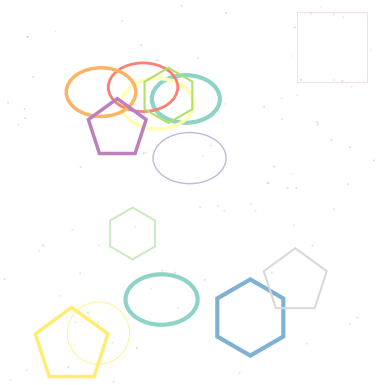[{"shape": "oval", "thickness": 3, "radius": 0.44, "center": [0.483, 0.743]}, {"shape": "oval", "thickness": 3, "radius": 0.47, "center": [0.42, 0.222]}, {"shape": "oval", "thickness": 2.5, "radius": 0.47, "center": [0.409, 0.731]}, {"shape": "oval", "thickness": 1, "radius": 0.47, "center": [0.492, 0.589]}, {"shape": "oval", "thickness": 2, "radius": 0.45, "center": [0.371, 0.773]}, {"shape": "hexagon", "thickness": 3, "radius": 0.49, "center": [0.65, 0.175]}, {"shape": "oval", "thickness": 2.5, "radius": 0.45, "center": [0.262, 0.761]}, {"shape": "hexagon", "thickness": 1.5, "radius": 0.36, "center": [0.437, 0.752]}, {"shape": "square", "thickness": 0.5, "radius": 0.46, "center": [0.862, 0.878]}, {"shape": "pentagon", "thickness": 1.5, "radius": 0.43, "center": [0.767, 0.269]}, {"shape": "pentagon", "thickness": 2.5, "radius": 0.39, "center": [0.305, 0.665]}, {"shape": "hexagon", "thickness": 1.5, "radius": 0.34, "center": [0.344, 0.394]}, {"shape": "pentagon", "thickness": 2.5, "radius": 0.5, "center": [0.186, 0.102]}, {"shape": "circle", "thickness": 0.5, "radius": 0.4, "center": [0.255, 0.135]}]